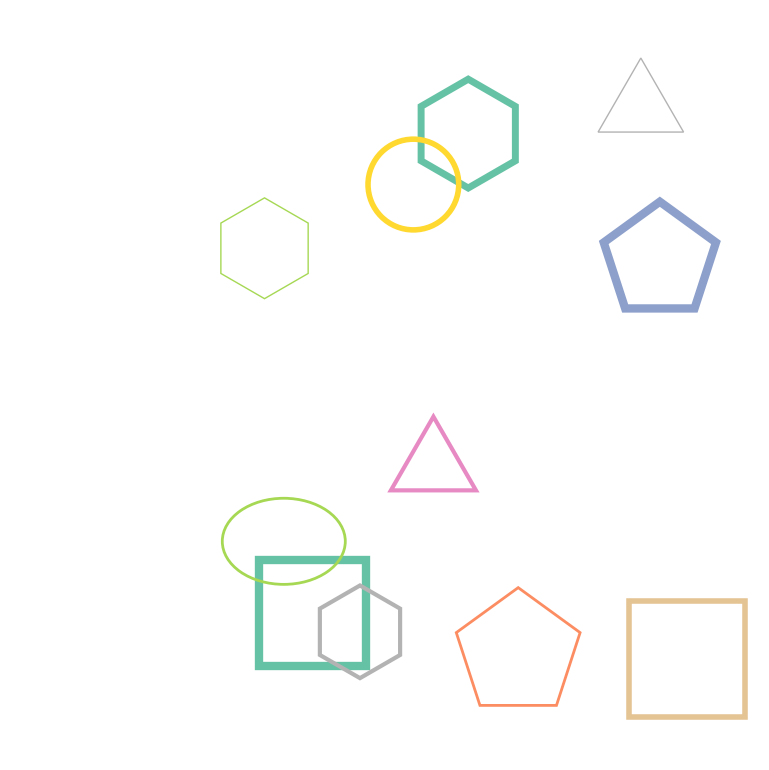[{"shape": "square", "thickness": 3, "radius": 0.34, "center": [0.406, 0.204]}, {"shape": "hexagon", "thickness": 2.5, "radius": 0.35, "center": [0.608, 0.826]}, {"shape": "pentagon", "thickness": 1, "radius": 0.42, "center": [0.673, 0.152]}, {"shape": "pentagon", "thickness": 3, "radius": 0.38, "center": [0.857, 0.661]}, {"shape": "triangle", "thickness": 1.5, "radius": 0.32, "center": [0.563, 0.395]}, {"shape": "hexagon", "thickness": 0.5, "radius": 0.33, "center": [0.344, 0.678]}, {"shape": "oval", "thickness": 1, "radius": 0.4, "center": [0.369, 0.297]}, {"shape": "circle", "thickness": 2, "radius": 0.29, "center": [0.537, 0.76]}, {"shape": "square", "thickness": 2, "radius": 0.38, "center": [0.892, 0.145]}, {"shape": "hexagon", "thickness": 1.5, "radius": 0.3, "center": [0.468, 0.179]}, {"shape": "triangle", "thickness": 0.5, "radius": 0.32, "center": [0.832, 0.861]}]